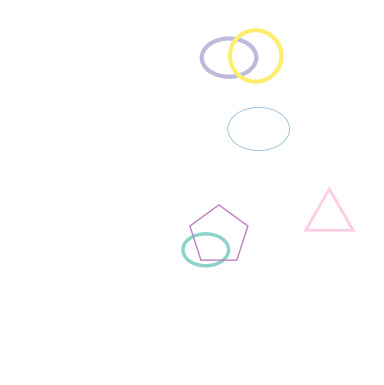[{"shape": "oval", "thickness": 2.5, "radius": 0.3, "center": [0.534, 0.351]}, {"shape": "oval", "thickness": 3, "radius": 0.35, "center": [0.595, 0.85]}, {"shape": "oval", "thickness": 0.5, "radius": 0.4, "center": [0.672, 0.665]}, {"shape": "triangle", "thickness": 2, "radius": 0.36, "center": [0.855, 0.438]}, {"shape": "pentagon", "thickness": 1, "radius": 0.4, "center": [0.569, 0.388]}, {"shape": "circle", "thickness": 3, "radius": 0.33, "center": [0.664, 0.855]}]